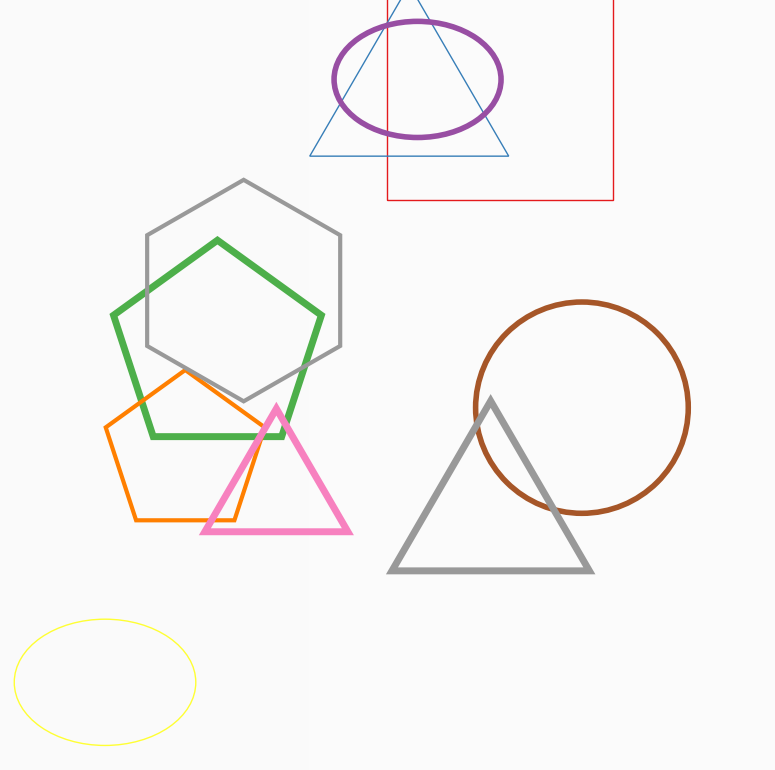[{"shape": "square", "thickness": 0.5, "radius": 0.73, "center": [0.645, 0.886]}, {"shape": "triangle", "thickness": 0.5, "radius": 0.74, "center": [0.528, 0.871]}, {"shape": "pentagon", "thickness": 2.5, "radius": 0.7, "center": [0.281, 0.547]}, {"shape": "oval", "thickness": 2, "radius": 0.54, "center": [0.539, 0.897]}, {"shape": "pentagon", "thickness": 1.5, "radius": 0.54, "center": [0.239, 0.412]}, {"shape": "oval", "thickness": 0.5, "radius": 0.59, "center": [0.136, 0.114]}, {"shape": "circle", "thickness": 2, "radius": 0.69, "center": [0.751, 0.471]}, {"shape": "triangle", "thickness": 2.5, "radius": 0.53, "center": [0.357, 0.363]}, {"shape": "hexagon", "thickness": 1.5, "radius": 0.72, "center": [0.314, 0.623]}, {"shape": "triangle", "thickness": 2.5, "radius": 0.74, "center": [0.633, 0.332]}]